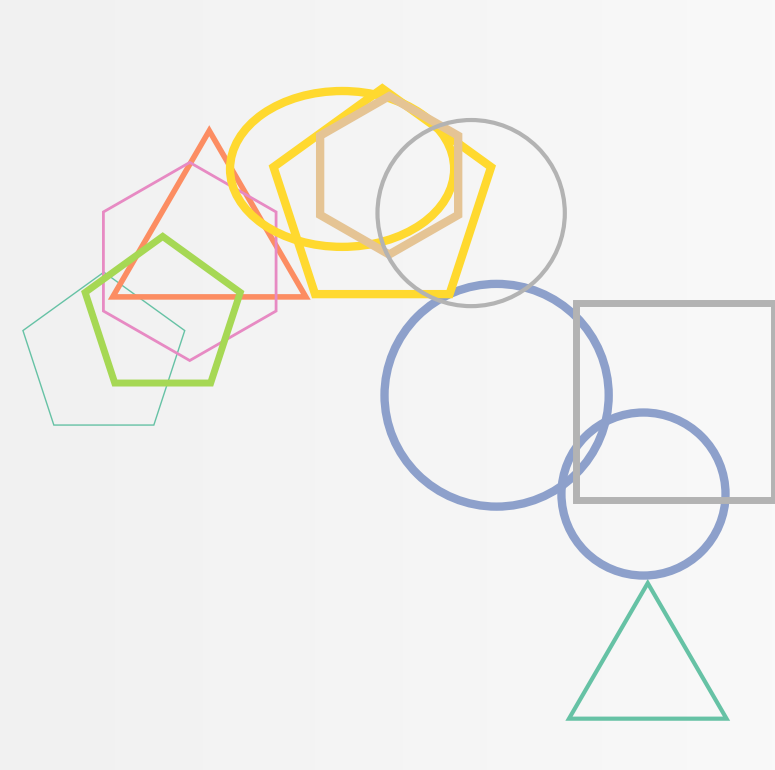[{"shape": "pentagon", "thickness": 0.5, "radius": 0.55, "center": [0.134, 0.537]}, {"shape": "triangle", "thickness": 1.5, "radius": 0.59, "center": [0.836, 0.125]}, {"shape": "triangle", "thickness": 2, "radius": 0.72, "center": [0.27, 0.686]}, {"shape": "circle", "thickness": 3, "radius": 0.53, "center": [0.83, 0.358]}, {"shape": "circle", "thickness": 3, "radius": 0.72, "center": [0.641, 0.487]}, {"shape": "hexagon", "thickness": 1, "radius": 0.64, "center": [0.245, 0.66]}, {"shape": "pentagon", "thickness": 2.5, "radius": 0.53, "center": [0.21, 0.588]}, {"shape": "pentagon", "thickness": 3, "radius": 0.74, "center": [0.493, 0.737]}, {"shape": "oval", "thickness": 3, "radius": 0.72, "center": [0.441, 0.781]}, {"shape": "hexagon", "thickness": 3, "radius": 0.51, "center": [0.502, 0.772]}, {"shape": "circle", "thickness": 1.5, "radius": 0.6, "center": [0.608, 0.723]}, {"shape": "square", "thickness": 2.5, "radius": 0.64, "center": [0.871, 0.479]}]